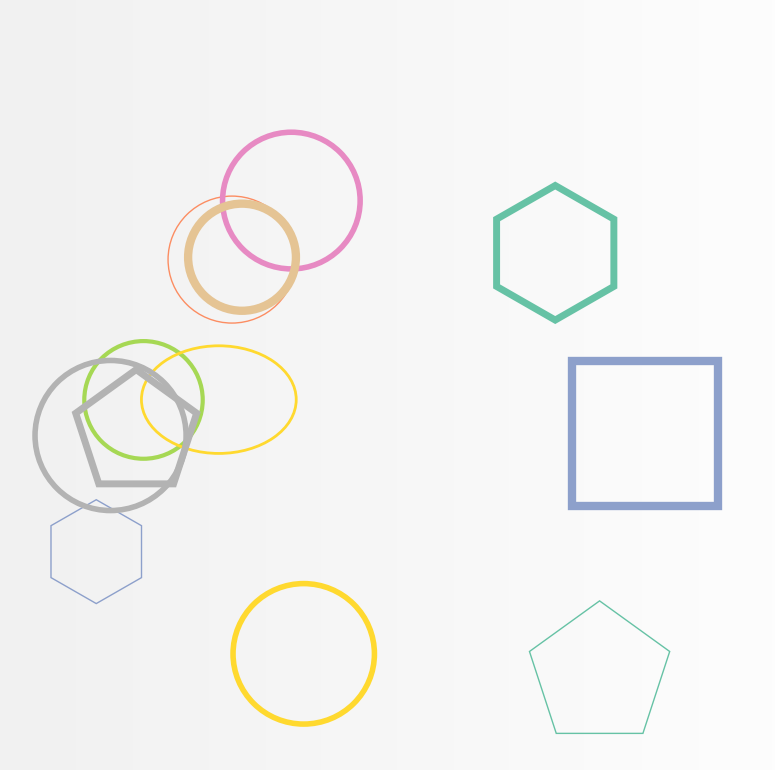[{"shape": "hexagon", "thickness": 2.5, "radius": 0.44, "center": [0.716, 0.672]}, {"shape": "pentagon", "thickness": 0.5, "radius": 0.48, "center": [0.774, 0.125]}, {"shape": "circle", "thickness": 0.5, "radius": 0.41, "center": [0.299, 0.663]}, {"shape": "hexagon", "thickness": 0.5, "radius": 0.34, "center": [0.124, 0.284]}, {"shape": "square", "thickness": 3, "radius": 0.47, "center": [0.832, 0.437]}, {"shape": "circle", "thickness": 2, "radius": 0.44, "center": [0.376, 0.74]}, {"shape": "circle", "thickness": 1.5, "radius": 0.38, "center": [0.185, 0.481]}, {"shape": "oval", "thickness": 1, "radius": 0.5, "center": [0.282, 0.481]}, {"shape": "circle", "thickness": 2, "radius": 0.46, "center": [0.392, 0.151]}, {"shape": "circle", "thickness": 3, "radius": 0.35, "center": [0.312, 0.666]}, {"shape": "pentagon", "thickness": 2.5, "radius": 0.41, "center": [0.176, 0.438]}, {"shape": "circle", "thickness": 2, "radius": 0.49, "center": [0.143, 0.434]}]